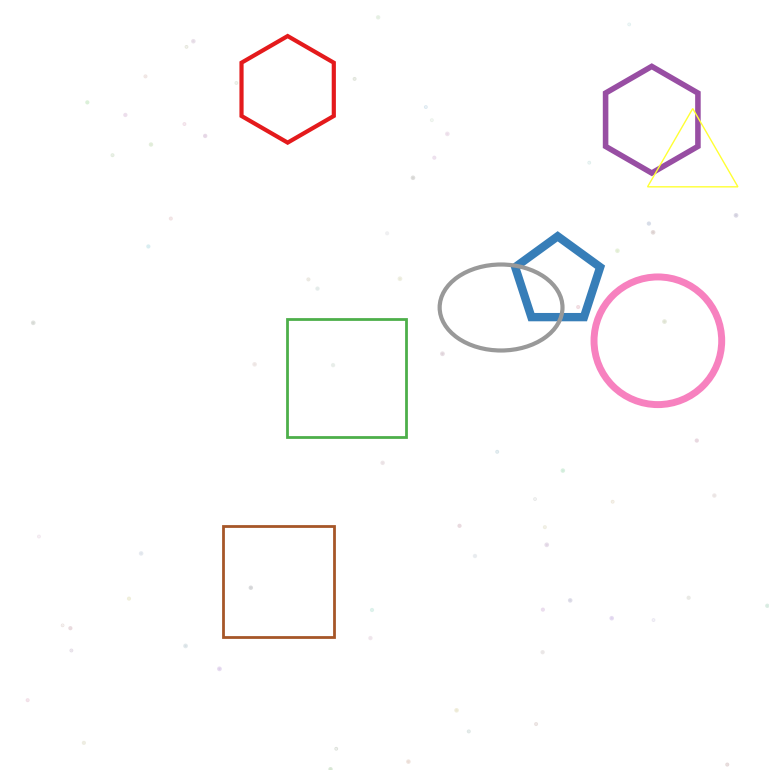[{"shape": "hexagon", "thickness": 1.5, "radius": 0.35, "center": [0.374, 0.884]}, {"shape": "pentagon", "thickness": 3, "radius": 0.29, "center": [0.724, 0.635]}, {"shape": "square", "thickness": 1, "radius": 0.39, "center": [0.45, 0.509]}, {"shape": "hexagon", "thickness": 2, "radius": 0.35, "center": [0.846, 0.845]}, {"shape": "triangle", "thickness": 0.5, "radius": 0.34, "center": [0.9, 0.791]}, {"shape": "square", "thickness": 1, "radius": 0.36, "center": [0.361, 0.245]}, {"shape": "circle", "thickness": 2.5, "radius": 0.41, "center": [0.854, 0.557]}, {"shape": "oval", "thickness": 1.5, "radius": 0.4, "center": [0.651, 0.601]}]